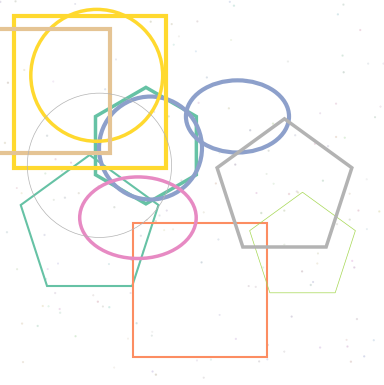[{"shape": "pentagon", "thickness": 1.5, "radius": 0.94, "center": [0.233, 0.409]}, {"shape": "hexagon", "thickness": 2.5, "radius": 0.76, "center": [0.379, 0.622]}, {"shape": "square", "thickness": 1.5, "radius": 0.87, "center": [0.52, 0.247]}, {"shape": "circle", "thickness": 3, "radius": 0.67, "center": [0.391, 0.615]}, {"shape": "oval", "thickness": 3, "radius": 0.67, "center": [0.617, 0.698]}, {"shape": "oval", "thickness": 2.5, "radius": 0.76, "center": [0.358, 0.434]}, {"shape": "pentagon", "thickness": 0.5, "radius": 0.72, "center": [0.786, 0.356]}, {"shape": "square", "thickness": 3, "radius": 0.99, "center": [0.234, 0.762]}, {"shape": "circle", "thickness": 2.5, "radius": 0.86, "center": [0.251, 0.804]}, {"shape": "square", "thickness": 3, "radius": 0.81, "center": [0.125, 0.764]}, {"shape": "pentagon", "thickness": 2.5, "radius": 0.92, "center": [0.739, 0.507]}, {"shape": "circle", "thickness": 0.5, "radius": 0.94, "center": [0.258, 0.571]}]